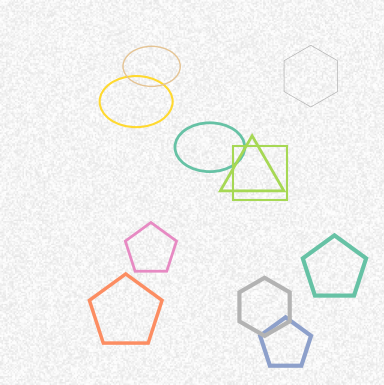[{"shape": "oval", "thickness": 2, "radius": 0.45, "center": [0.545, 0.618]}, {"shape": "pentagon", "thickness": 3, "radius": 0.43, "center": [0.869, 0.302]}, {"shape": "pentagon", "thickness": 2.5, "radius": 0.5, "center": [0.327, 0.189]}, {"shape": "pentagon", "thickness": 3, "radius": 0.35, "center": [0.742, 0.106]}, {"shape": "pentagon", "thickness": 2, "radius": 0.35, "center": [0.392, 0.352]}, {"shape": "square", "thickness": 1.5, "radius": 0.35, "center": [0.675, 0.552]}, {"shape": "triangle", "thickness": 2, "radius": 0.48, "center": [0.655, 0.552]}, {"shape": "oval", "thickness": 1.5, "radius": 0.47, "center": [0.354, 0.736]}, {"shape": "oval", "thickness": 1, "radius": 0.37, "center": [0.394, 0.828]}, {"shape": "hexagon", "thickness": 3, "radius": 0.38, "center": [0.687, 0.203]}, {"shape": "hexagon", "thickness": 0.5, "radius": 0.4, "center": [0.807, 0.802]}]